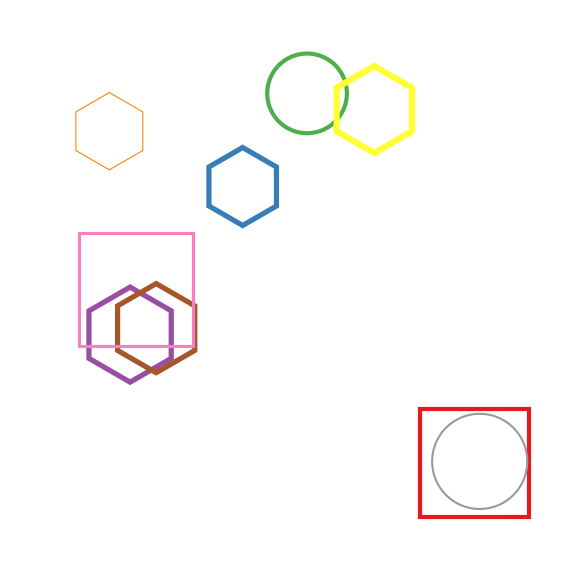[{"shape": "square", "thickness": 2, "radius": 0.47, "center": [0.822, 0.197]}, {"shape": "hexagon", "thickness": 2.5, "radius": 0.34, "center": [0.42, 0.676]}, {"shape": "circle", "thickness": 2, "radius": 0.34, "center": [0.532, 0.837]}, {"shape": "hexagon", "thickness": 2.5, "radius": 0.41, "center": [0.225, 0.42]}, {"shape": "hexagon", "thickness": 0.5, "radius": 0.33, "center": [0.189, 0.772]}, {"shape": "hexagon", "thickness": 3, "radius": 0.38, "center": [0.648, 0.809]}, {"shape": "hexagon", "thickness": 2.5, "radius": 0.39, "center": [0.27, 0.431]}, {"shape": "square", "thickness": 1.5, "radius": 0.49, "center": [0.235, 0.498]}, {"shape": "circle", "thickness": 1, "radius": 0.41, "center": [0.831, 0.2]}]